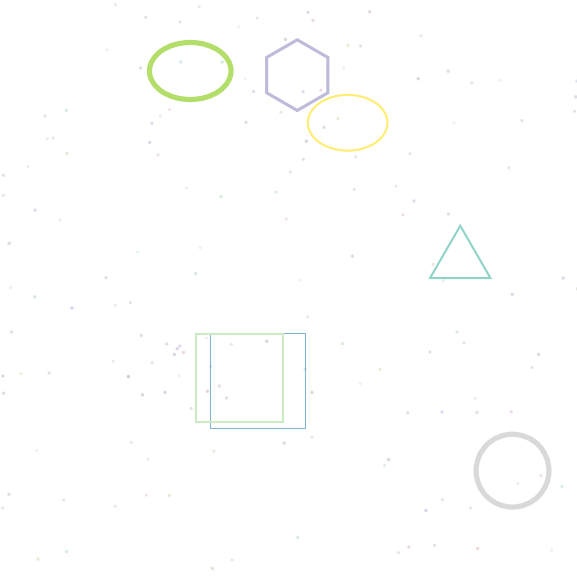[{"shape": "triangle", "thickness": 1, "radius": 0.3, "center": [0.797, 0.548]}, {"shape": "hexagon", "thickness": 1.5, "radius": 0.31, "center": [0.515, 0.869]}, {"shape": "square", "thickness": 0.5, "radius": 0.41, "center": [0.447, 0.341]}, {"shape": "oval", "thickness": 2.5, "radius": 0.35, "center": [0.329, 0.876]}, {"shape": "circle", "thickness": 2.5, "radius": 0.32, "center": [0.887, 0.184]}, {"shape": "square", "thickness": 1, "radius": 0.38, "center": [0.414, 0.344]}, {"shape": "oval", "thickness": 1, "radius": 0.34, "center": [0.602, 0.787]}]